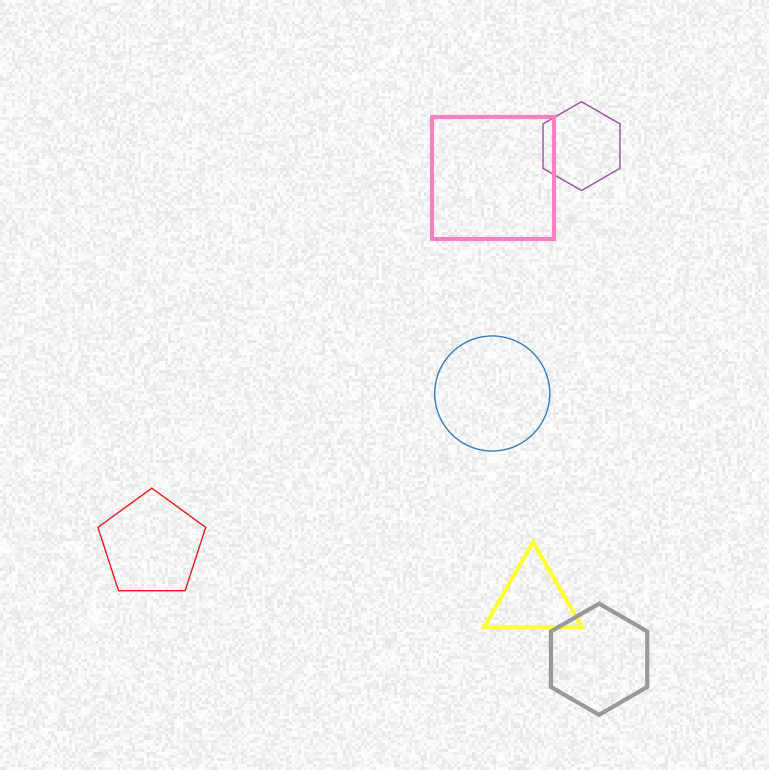[{"shape": "pentagon", "thickness": 0.5, "radius": 0.37, "center": [0.197, 0.292]}, {"shape": "circle", "thickness": 0.5, "radius": 0.37, "center": [0.639, 0.489]}, {"shape": "hexagon", "thickness": 0.5, "radius": 0.29, "center": [0.755, 0.81]}, {"shape": "triangle", "thickness": 1.5, "radius": 0.37, "center": [0.692, 0.222]}, {"shape": "square", "thickness": 1.5, "radius": 0.4, "center": [0.641, 0.769]}, {"shape": "hexagon", "thickness": 1.5, "radius": 0.36, "center": [0.778, 0.144]}]